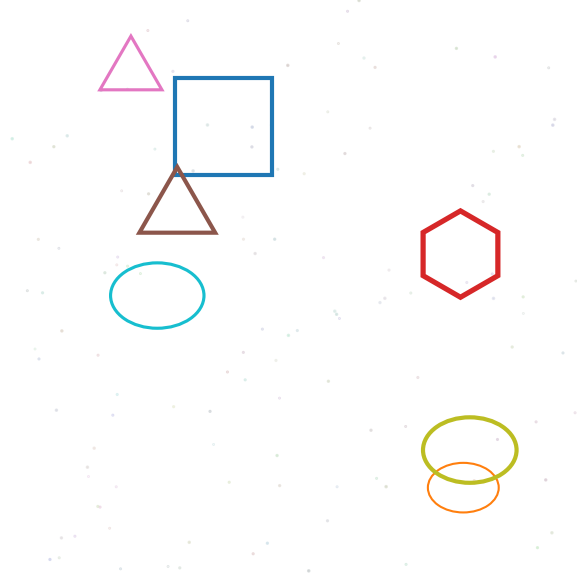[{"shape": "square", "thickness": 2, "radius": 0.42, "center": [0.386, 0.78]}, {"shape": "oval", "thickness": 1, "radius": 0.31, "center": [0.802, 0.155]}, {"shape": "hexagon", "thickness": 2.5, "radius": 0.37, "center": [0.797, 0.559]}, {"shape": "triangle", "thickness": 2, "radius": 0.38, "center": [0.307, 0.634]}, {"shape": "triangle", "thickness": 1.5, "radius": 0.31, "center": [0.227, 0.875]}, {"shape": "oval", "thickness": 2, "radius": 0.41, "center": [0.813, 0.22]}, {"shape": "oval", "thickness": 1.5, "radius": 0.4, "center": [0.272, 0.487]}]